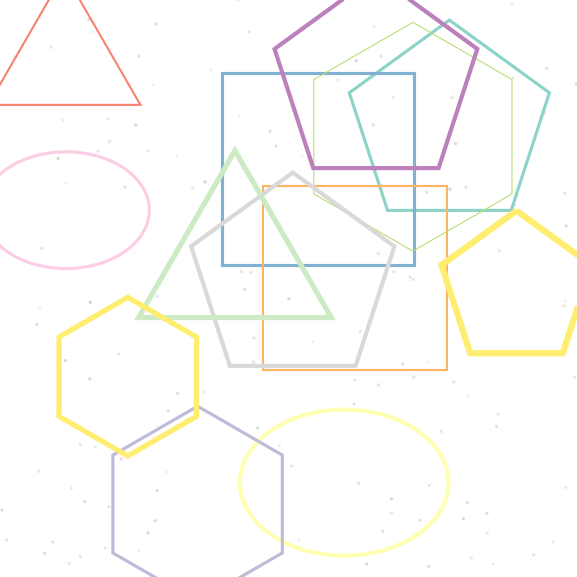[{"shape": "pentagon", "thickness": 1.5, "radius": 0.91, "center": [0.778, 0.782]}, {"shape": "oval", "thickness": 2, "radius": 0.9, "center": [0.596, 0.163]}, {"shape": "hexagon", "thickness": 1.5, "radius": 0.85, "center": [0.342, 0.126]}, {"shape": "triangle", "thickness": 1, "radius": 0.76, "center": [0.111, 0.894]}, {"shape": "square", "thickness": 1.5, "radius": 0.83, "center": [0.551, 0.707]}, {"shape": "square", "thickness": 1, "radius": 0.8, "center": [0.615, 0.518]}, {"shape": "hexagon", "thickness": 0.5, "radius": 0.99, "center": [0.715, 0.762]}, {"shape": "oval", "thickness": 1.5, "radius": 0.72, "center": [0.114, 0.635]}, {"shape": "pentagon", "thickness": 2, "radius": 0.93, "center": [0.507, 0.515]}, {"shape": "pentagon", "thickness": 2, "radius": 0.92, "center": [0.651, 0.857]}, {"shape": "triangle", "thickness": 2.5, "radius": 0.96, "center": [0.407, 0.546]}, {"shape": "hexagon", "thickness": 2.5, "radius": 0.69, "center": [0.221, 0.347]}, {"shape": "pentagon", "thickness": 3, "radius": 0.68, "center": [0.894, 0.498]}]